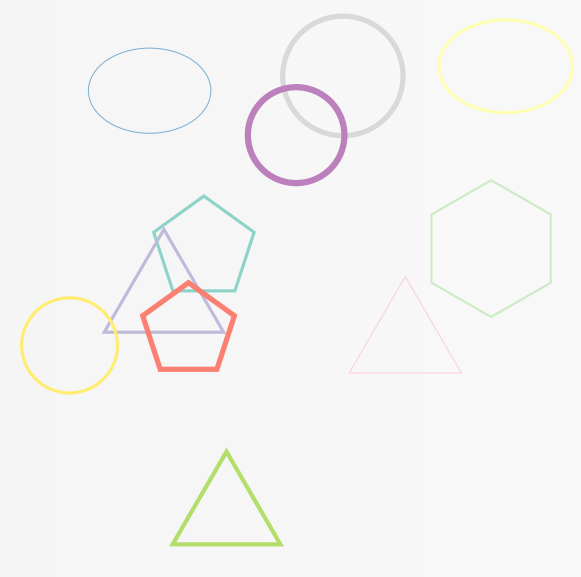[{"shape": "pentagon", "thickness": 1.5, "radius": 0.45, "center": [0.351, 0.569]}, {"shape": "oval", "thickness": 1.5, "radius": 0.57, "center": [0.87, 0.884]}, {"shape": "triangle", "thickness": 1.5, "radius": 0.59, "center": [0.282, 0.483]}, {"shape": "pentagon", "thickness": 2.5, "radius": 0.41, "center": [0.324, 0.427]}, {"shape": "oval", "thickness": 0.5, "radius": 0.53, "center": [0.257, 0.842]}, {"shape": "triangle", "thickness": 2, "radius": 0.54, "center": [0.39, 0.11]}, {"shape": "triangle", "thickness": 0.5, "radius": 0.56, "center": [0.697, 0.409]}, {"shape": "circle", "thickness": 2.5, "radius": 0.52, "center": [0.59, 0.868]}, {"shape": "circle", "thickness": 3, "radius": 0.42, "center": [0.509, 0.765]}, {"shape": "hexagon", "thickness": 1, "radius": 0.59, "center": [0.845, 0.569]}, {"shape": "circle", "thickness": 1.5, "radius": 0.41, "center": [0.12, 0.401]}]